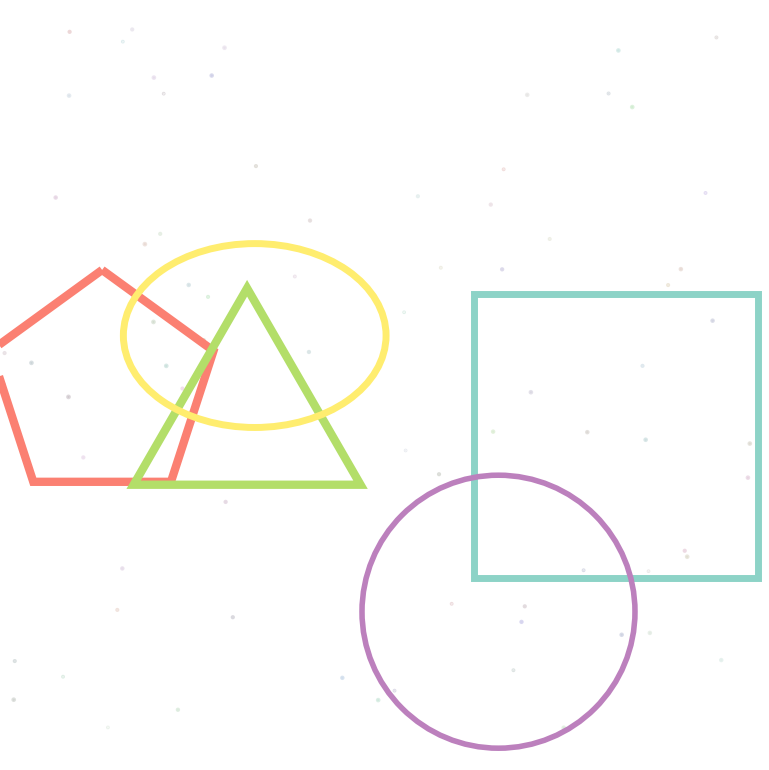[{"shape": "square", "thickness": 2.5, "radius": 0.92, "center": [0.8, 0.434]}, {"shape": "pentagon", "thickness": 3, "radius": 0.76, "center": [0.133, 0.497]}, {"shape": "triangle", "thickness": 3, "radius": 0.85, "center": [0.321, 0.456]}, {"shape": "circle", "thickness": 2, "radius": 0.89, "center": [0.647, 0.206]}, {"shape": "oval", "thickness": 2.5, "radius": 0.85, "center": [0.331, 0.564]}]